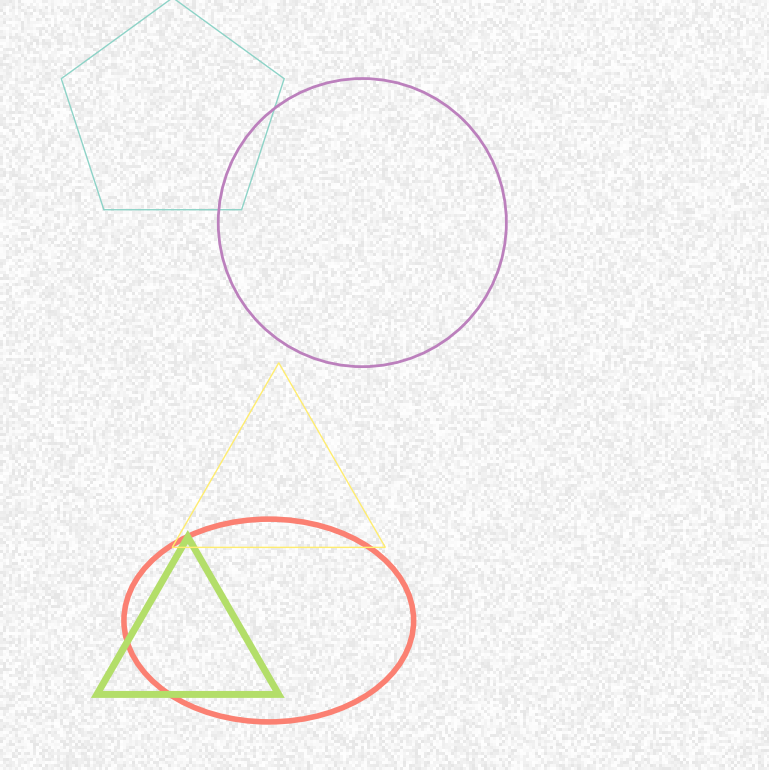[{"shape": "pentagon", "thickness": 0.5, "radius": 0.76, "center": [0.224, 0.851]}, {"shape": "oval", "thickness": 2, "radius": 0.94, "center": [0.349, 0.194]}, {"shape": "triangle", "thickness": 2.5, "radius": 0.68, "center": [0.244, 0.166]}, {"shape": "circle", "thickness": 1, "radius": 0.94, "center": [0.471, 0.711]}, {"shape": "triangle", "thickness": 0.5, "radius": 0.8, "center": [0.362, 0.369]}]